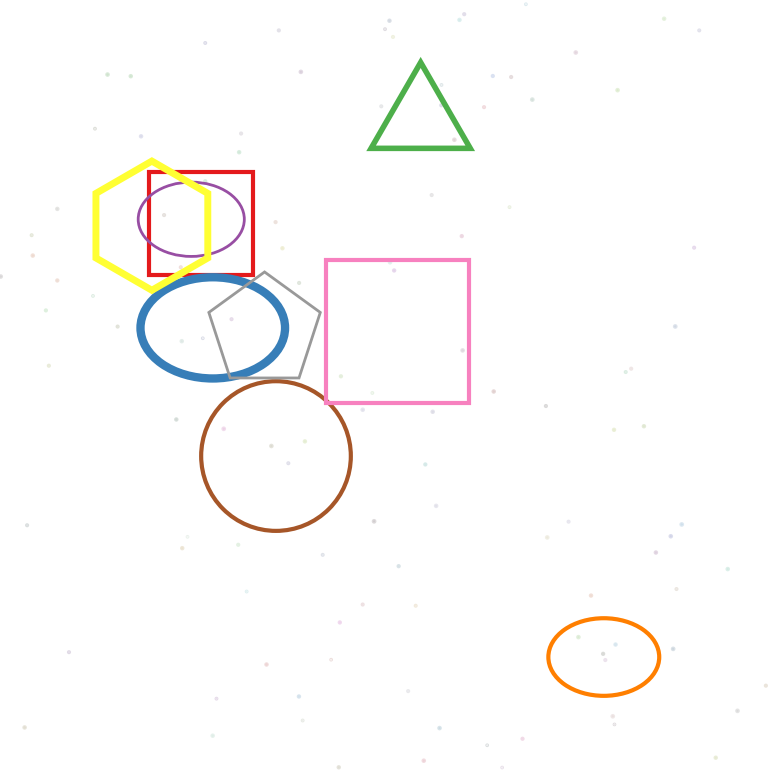[{"shape": "square", "thickness": 1.5, "radius": 0.34, "center": [0.262, 0.71]}, {"shape": "oval", "thickness": 3, "radius": 0.47, "center": [0.276, 0.574]}, {"shape": "triangle", "thickness": 2, "radius": 0.37, "center": [0.546, 0.845]}, {"shape": "oval", "thickness": 1, "radius": 0.34, "center": [0.248, 0.715]}, {"shape": "oval", "thickness": 1.5, "radius": 0.36, "center": [0.784, 0.147]}, {"shape": "hexagon", "thickness": 2.5, "radius": 0.42, "center": [0.197, 0.707]}, {"shape": "circle", "thickness": 1.5, "radius": 0.49, "center": [0.358, 0.408]}, {"shape": "square", "thickness": 1.5, "radius": 0.46, "center": [0.516, 0.569]}, {"shape": "pentagon", "thickness": 1, "radius": 0.38, "center": [0.344, 0.571]}]